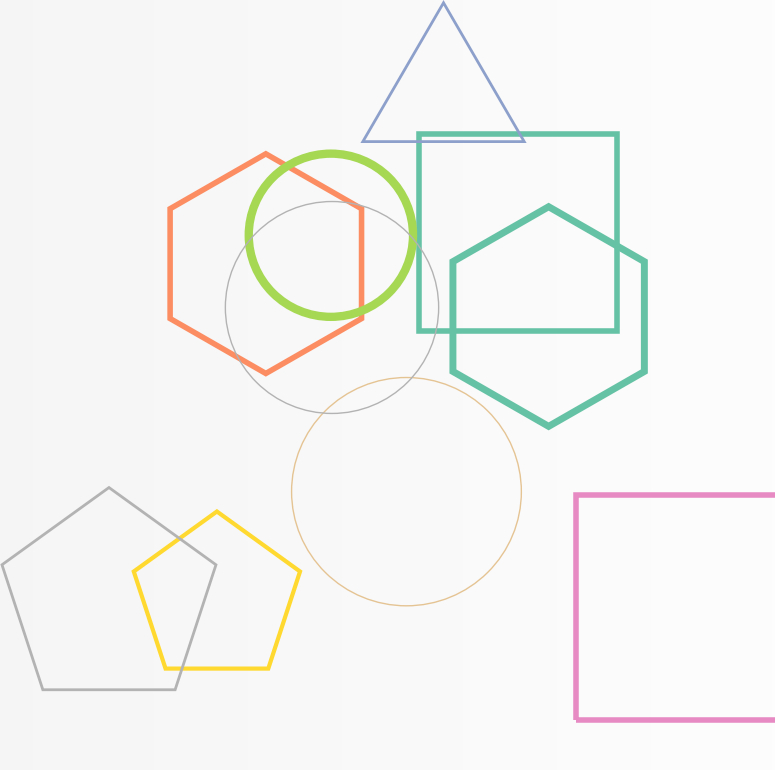[{"shape": "square", "thickness": 2, "radius": 0.64, "center": [0.668, 0.698]}, {"shape": "hexagon", "thickness": 2.5, "radius": 0.71, "center": [0.708, 0.589]}, {"shape": "hexagon", "thickness": 2, "radius": 0.71, "center": [0.343, 0.658]}, {"shape": "triangle", "thickness": 1, "radius": 0.6, "center": [0.572, 0.876]}, {"shape": "square", "thickness": 2, "radius": 0.73, "center": [0.889, 0.211]}, {"shape": "circle", "thickness": 3, "radius": 0.53, "center": [0.427, 0.694]}, {"shape": "pentagon", "thickness": 1.5, "radius": 0.56, "center": [0.28, 0.223]}, {"shape": "circle", "thickness": 0.5, "radius": 0.74, "center": [0.524, 0.361]}, {"shape": "circle", "thickness": 0.5, "radius": 0.69, "center": [0.428, 0.601]}, {"shape": "pentagon", "thickness": 1, "radius": 0.73, "center": [0.141, 0.222]}]